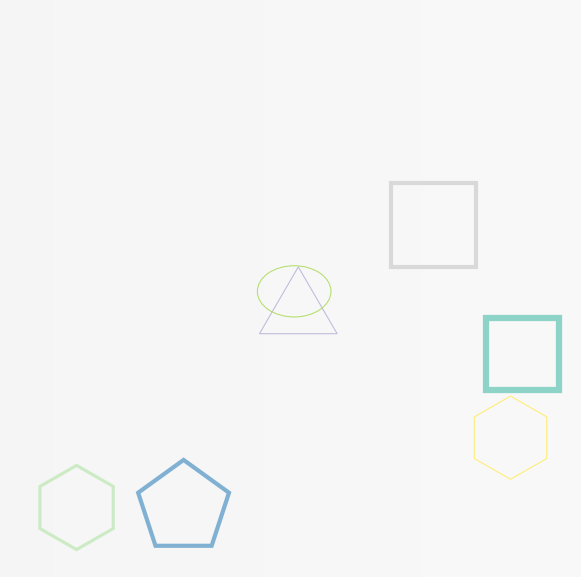[{"shape": "square", "thickness": 3, "radius": 0.31, "center": [0.899, 0.386]}, {"shape": "triangle", "thickness": 0.5, "radius": 0.39, "center": [0.513, 0.46]}, {"shape": "pentagon", "thickness": 2, "radius": 0.41, "center": [0.316, 0.121]}, {"shape": "oval", "thickness": 0.5, "radius": 0.32, "center": [0.506, 0.495]}, {"shape": "square", "thickness": 2, "radius": 0.36, "center": [0.745, 0.609]}, {"shape": "hexagon", "thickness": 1.5, "radius": 0.36, "center": [0.132, 0.12]}, {"shape": "hexagon", "thickness": 0.5, "radius": 0.36, "center": [0.878, 0.241]}]